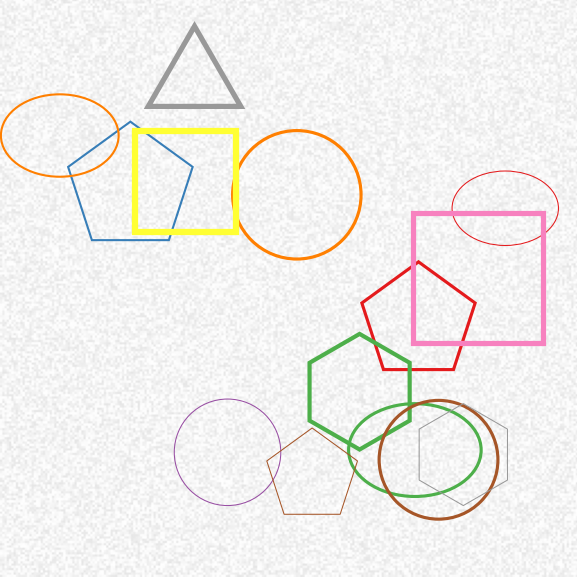[{"shape": "oval", "thickness": 0.5, "radius": 0.46, "center": [0.875, 0.639]}, {"shape": "pentagon", "thickness": 1.5, "radius": 0.52, "center": [0.725, 0.443]}, {"shape": "pentagon", "thickness": 1, "radius": 0.57, "center": [0.226, 0.675]}, {"shape": "hexagon", "thickness": 2, "radius": 0.5, "center": [0.623, 0.321]}, {"shape": "oval", "thickness": 1.5, "radius": 0.57, "center": [0.718, 0.22]}, {"shape": "circle", "thickness": 0.5, "radius": 0.46, "center": [0.394, 0.216]}, {"shape": "oval", "thickness": 1, "radius": 0.51, "center": [0.104, 0.764]}, {"shape": "circle", "thickness": 1.5, "radius": 0.56, "center": [0.514, 0.662]}, {"shape": "square", "thickness": 3, "radius": 0.44, "center": [0.321, 0.685]}, {"shape": "circle", "thickness": 1.5, "radius": 0.51, "center": [0.759, 0.203]}, {"shape": "pentagon", "thickness": 0.5, "radius": 0.41, "center": [0.54, 0.175]}, {"shape": "square", "thickness": 2.5, "radius": 0.56, "center": [0.828, 0.518]}, {"shape": "triangle", "thickness": 2.5, "radius": 0.46, "center": [0.337, 0.861]}, {"shape": "hexagon", "thickness": 0.5, "radius": 0.44, "center": [0.802, 0.212]}]